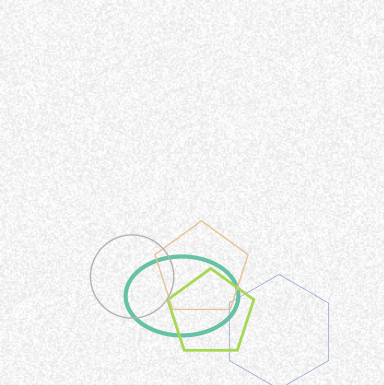[{"shape": "oval", "thickness": 3, "radius": 0.73, "center": [0.473, 0.231]}, {"shape": "hexagon", "thickness": 0.5, "radius": 0.75, "center": [0.725, 0.138]}, {"shape": "pentagon", "thickness": 2, "radius": 0.59, "center": [0.547, 0.185]}, {"shape": "pentagon", "thickness": 1, "radius": 0.64, "center": [0.523, 0.299]}, {"shape": "circle", "thickness": 1, "radius": 0.54, "center": [0.343, 0.282]}]